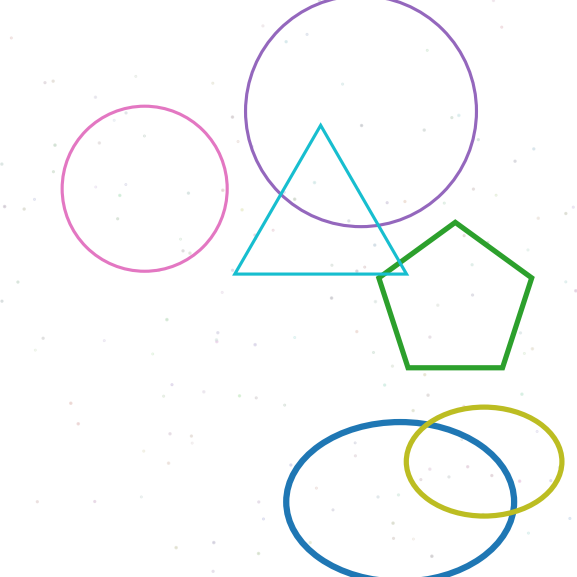[{"shape": "oval", "thickness": 3, "radius": 0.99, "center": [0.693, 0.13]}, {"shape": "pentagon", "thickness": 2.5, "radius": 0.7, "center": [0.788, 0.475]}, {"shape": "circle", "thickness": 1.5, "radius": 1.0, "center": [0.625, 0.807]}, {"shape": "circle", "thickness": 1.5, "radius": 0.71, "center": [0.251, 0.672]}, {"shape": "oval", "thickness": 2.5, "radius": 0.67, "center": [0.838, 0.2]}, {"shape": "triangle", "thickness": 1.5, "radius": 0.86, "center": [0.555, 0.61]}]